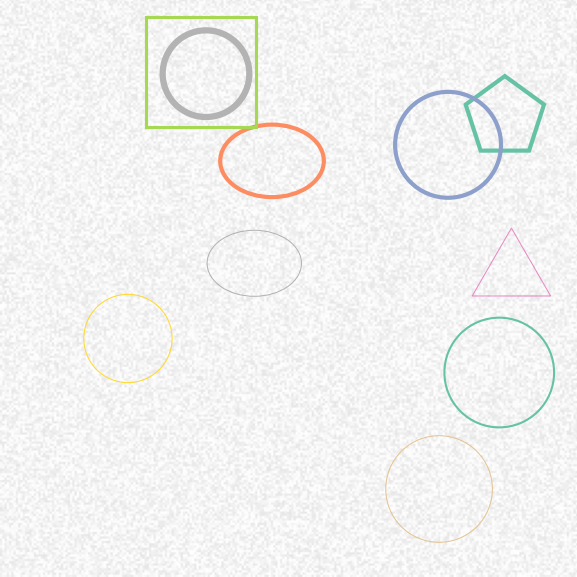[{"shape": "circle", "thickness": 1, "radius": 0.47, "center": [0.864, 0.354]}, {"shape": "pentagon", "thickness": 2, "radius": 0.36, "center": [0.874, 0.796]}, {"shape": "oval", "thickness": 2, "radius": 0.45, "center": [0.471, 0.721]}, {"shape": "circle", "thickness": 2, "radius": 0.46, "center": [0.776, 0.748]}, {"shape": "triangle", "thickness": 0.5, "radius": 0.39, "center": [0.886, 0.526]}, {"shape": "square", "thickness": 1.5, "radius": 0.47, "center": [0.348, 0.875]}, {"shape": "circle", "thickness": 0.5, "radius": 0.38, "center": [0.222, 0.413]}, {"shape": "circle", "thickness": 0.5, "radius": 0.46, "center": [0.76, 0.152]}, {"shape": "circle", "thickness": 3, "radius": 0.38, "center": [0.357, 0.872]}, {"shape": "oval", "thickness": 0.5, "radius": 0.41, "center": [0.44, 0.543]}]